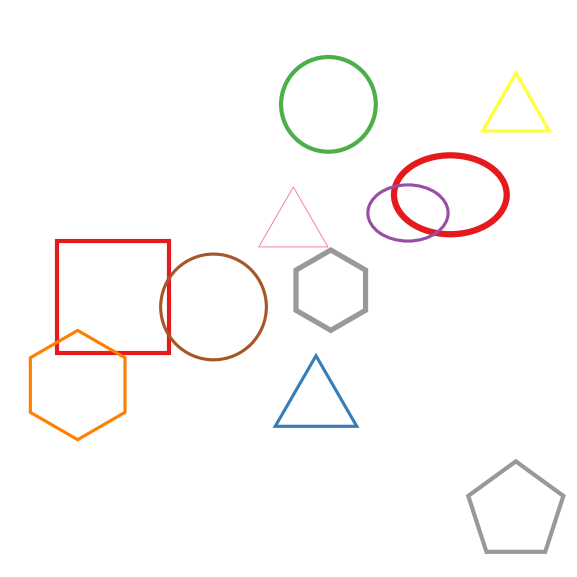[{"shape": "oval", "thickness": 3, "radius": 0.49, "center": [0.78, 0.662]}, {"shape": "square", "thickness": 2, "radius": 0.49, "center": [0.195, 0.484]}, {"shape": "triangle", "thickness": 1.5, "radius": 0.41, "center": [0.547, 0.302]}, {"shape": "circle", "thickness": 2, "radius": 0.41, "center": [0.569, 0.818]}, {"shape": "oval", "thickness": 1.5, "radius": 0.35, "center": [0.706, 0.63]}, {"shape": "hexagon", "thickness": 1.5, "radius": 0.47, "center": [0.134, 0.332]}, {"shape": "triangle", "thickness": 1.5, "radius": 0.33, "center": [0.893, 0.806]}, {"shape": "circle", "thickness": 1.5, "radius": 0.46, "center": [0.37, 0.468]}, {"shape": "triangle", "thickness": 0.5, "radius": 0.35, "center": [0.508, 0.606]}, {"shape": "pentagon", "thickness": 2, "radius": 0.43, "center": [0.893, 0.114]}, {"shape": "hexagon", "thickness": 2.5, "radius": 0.35, "center": [0.573, 0.497]}]